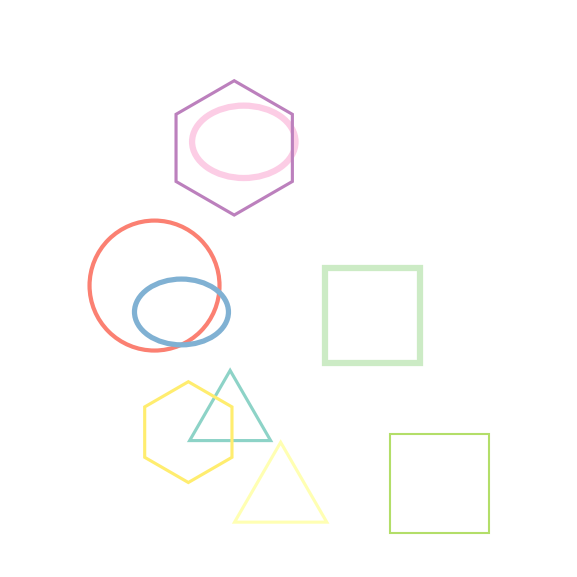[{"shape": "triangle", "thickness": 1.5, "radius": 0.4, "center": [0.399, 0.277]}, {"shape": "triangle", "thickness": 1.5, "radius": 0.46, "center": [0.486, 0.141]}, {"shape": "circle", "thickness": 2, "radius": 0.56, "center": [0.268, 0.505]}, {"shape": "oval", "thickness": 2.5, "radius": 0.41, "center": [0.314, 0.459]}, {"shape": "square", "thickness": 1, "radius": 0.43, "center": [0.761, 0.161]}, {"shape": "oval", "thickness": 3, "radius": 0.45, "center": [0.422, 0.754]}, {"shape": "hexagon", "thickness": 1.5, "radius": 0.58, "center": [0.406, 0.743]}, {"shape": "square", "thickness": 3, "radius": 0.41, "center": [0.646, 0.453]}, {"shape": "hexagon", "thickness": 1.5, "radius": 0.44, "center": [0.326, 0.251]}]